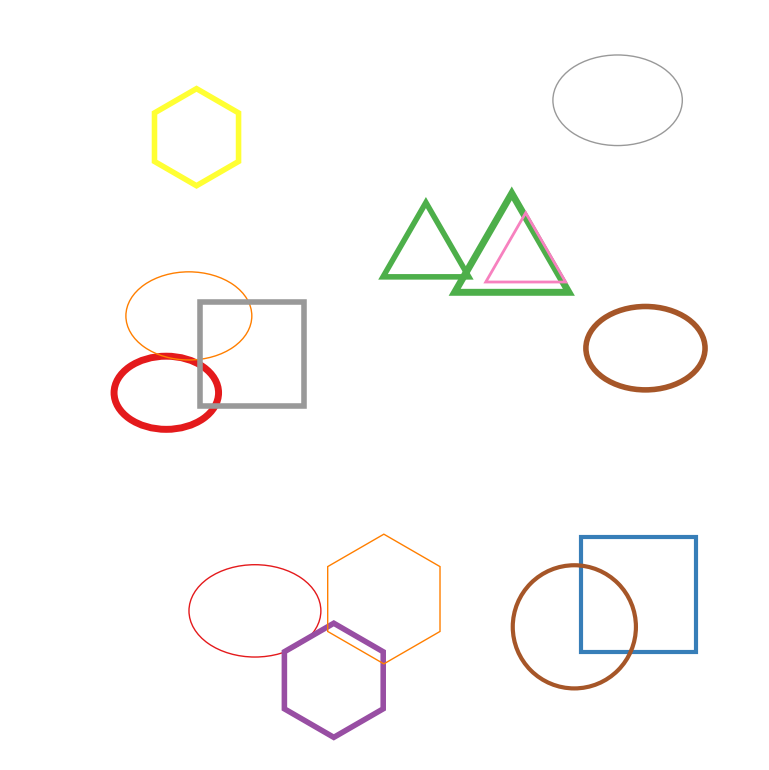[{"shape": "oval", "thickness": 2.5, "radius": 0.34, "center": [0.216, 0.49]}, {"shape": "oval", "thickness": 0.5, "radius": 0.43, "center": [0.331, 0.207]}, {"shape": "square", "thickness": 1.5, "radius": 0.37, "center": [0.829, 0.228]}, {"shape": "triangle", "thickness": 2.5, "radius": 0.43, "center": [0.665, 0.663]}, {"shape": "triangle", "thickness": 2, "radius": 0.32, "center": [0.553, 0.673]}, {"shape": "hexagon", "thickness": 2, "radius": 0.37, "center": [0.433, 0.117]}, {"shape": "oval", "thickness": 0.5, "radius": 0.41, "center": [0.245, 0.59]}, {"shape": "hexagon", "thickness": 0.5, "radius": 0.42, "center": [0.499, 0.222]}, {"shape": "hexagon", "thickness": 2, "radius": 0.32, "center": [0.255, 0.822]}, {"shape": "circle", "thickness": 1.5, "radius": 0.4, "center": [0.746, 0.186]}, {"shape": "oval", "thickness": 2, "radius": 0.39, "center": [0.838, 0.548]}, {"shape": "triangle", "thickness": 1, "radius": 0.3, "center": [0.683, 0.664]}, {"shape": "oval", "thickness": 0.5, "radius": 0.42, "center": [0.802, 0.87]}, {"shape": "square", "thickness": 2, "radius": 0.34, "center": [0.327, 0.54]}]